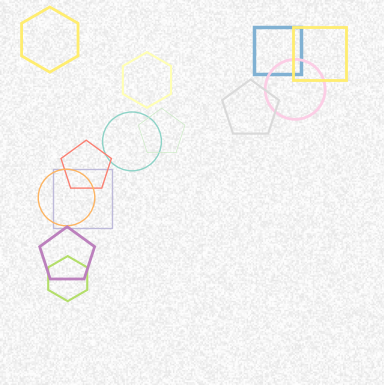[{"shape": "circle", "thickness": 1, "radius": 0.38, "center": [0.343, 0.633]}, {"shape": "hexagon", "thickness": 1.5, "radius": 0.36, "center": [0.382, 0.792]}, {"shape": "square", "thickness": 1, "radius": 0.38, "center": [0.214, 0.483]}, {"shape": "pentagon", "thickness": 1, "radius": 0.34, "center": [0.224, 0.567]}, {"shape": "square", "thickness": 2.5, "radius": 0.3, "center": [0.72, 0.869]}, {"shape": "circle", "thickness": 1, "radius": 0.37, "center": [0.173, 0.487]}, {"shape": "hexagon", "thickness": 1.5, "radius": 0.29, "center": [0.176, 0.276]}, {"shape": "circle", "thickness": 2, "radius": 0.39, "center": [0.767, 0.768]}, {"shape": "pentagon", "thickness": 1.5, "radius": 0.39, "center": [0.651, 0.716]}, {"shape": "pentagon", "thickness": 2, "radius": 0.38, "center": [0.174, 0.336]}, {"shape": "pentagon", "thickness": 0.5, "radius": 0.32, "center": [0.42, 0.655]}, {"shape": "square", "thickness": 2, "radius": 0.34, "center": [0.829, 0.86]}, {"shape": "hexagon", "thickness": 2, "radius": 0.42, "center": [0.129, 0.897]}]